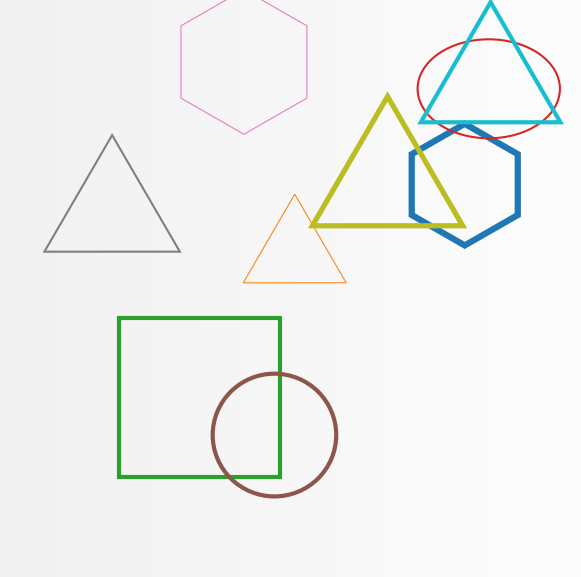[{"shape": "hexagon", "thickness": 3, "radius": 0.53, "center": [0.8, 0.679]}, {"shape": "triangle", "thickness": 0.5, "radius": 0.51, "center": [0.507, 0.561]}, {"shape": "square", "thickness": 2, "radius": 0.69, "center": [0.343, 0.311]}, {"shape": "oval", "thickness": 1, "radius": 0.61, "center": [0.841, 0.845]}, {"shape": "circle", "thickness": 2, "radius": 0.53, "center": [0.472, 0.246]}, {"shape": "hexagon", "thickness": 0.5, "radius": 0.63, "center": [0.42, 0.892]}, {"shape": "triangle", "thickness": 1, "radius": 0.67, "center": [0.193, 0.631]}, {"shape": "triangle", "thickness": 2.5, "radius": 0.75, "center": [0.667, 0.683]}, {"shape": "triangle", "thickness": 2, "radius": 0.69, "center": [0.844, 0.857]}]